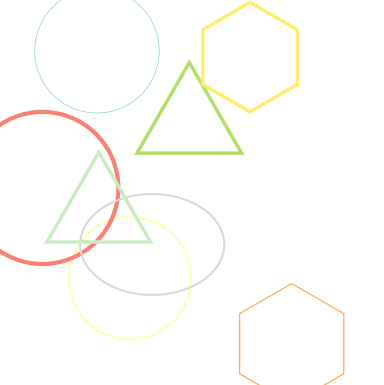[{"shape": "circle", "thickness": 0.5, "radius": 0.81, "center": [0.252, 0.868]}, {"shape": "circle", "thickness": 1.5, "radius": 0.79, "center": [0.338, 0.277]}, {"shape": "circle", "thickness": 3, "radius": 0.99, "center": [0.11, 0.512]}, {"shape": "hexagon", "thickness": 1, "radius": 0.78, "center": [0.758, 0.107]}, {"shape": "triangle", "thickness": 2.5, "radius": 0.78, "center": [0.492, 0.681]}, {"shape": "oval", "thickness": 1.5, "radius": 0.94, "center": [0.395, 0.365]}, {"shape": "triangle", "thickness": 2.5, "radius": 0.78, "center": [0.257, 0.449]}, {"shape": "hexagon", "thickness": 2.5, "radius": 0.71, "center": [0.649, 0.852]}]